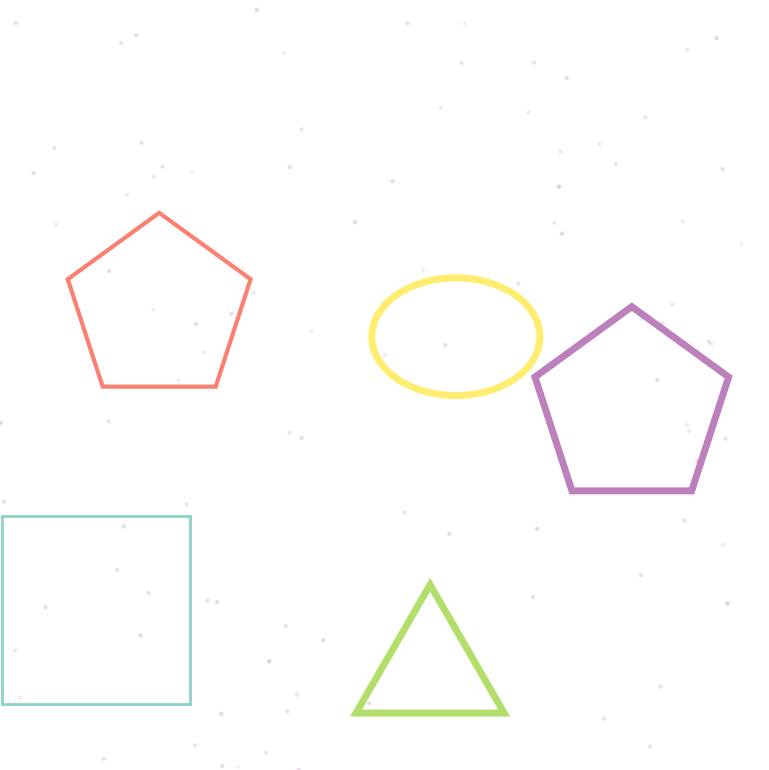[{"shape": "square", "thickness": 1, "radius": 0.61, "center": [0.124, 0.207]}, {"shape": "pentagon", "thickness": 1.5, "radius": 0.62, "center": [0.207, 0.599]}, {"shape": "triangle", "thickness": 2.5, "radius": 0.56, "center": [0.559, 0.13]}, {"shape": "pentagon", "thickness": 2.5, "radius": 0.66, "center": [0.821, 0.47]}, {"shape": "oval", "thickness": 2.5, "radius": 0.55, "center": [0.592, 0.563]}]